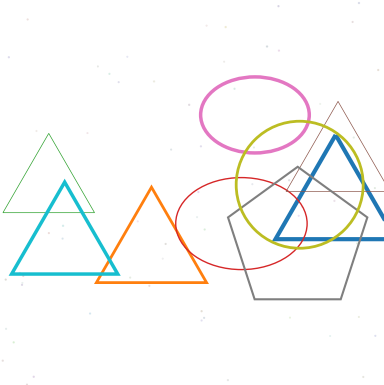[{"shape": "triangle", "thickness": 3, "radius": 0.9, "center": [0.872, 0.469]}, {"shape": "triangle", "thickness": 2, "radius": 0.83, "center": [0.393, 0.349]}, {"shape": "triangle", "thickness": 0.5, "radius": 0.69, "center": [0.127, 0.516]}, {"shape": "oval", "thickness": 1, "radius": 0.85, "center": [0.627, 0.419]}, {"shape": "triangle", "thickness": 0.5, "radius": 0.78, "center": [0.878, 0.581]}, {"shape": "oval", "thickness": 2.5, "radius": 0.71, "center": [0.662, 0.701]}, {"shape": "pentagon", "thickness": 1.5, "radius": 0.95, "center": [0.773, 0.377]}, {"shape": "circle", "thickness": 2, "radius": 0.82, "center": [0.778, 0.52]}, {"shape": "triangle", "thickness": 2.5, "radius": 0.8, "center": [0.168, 0.368]}]